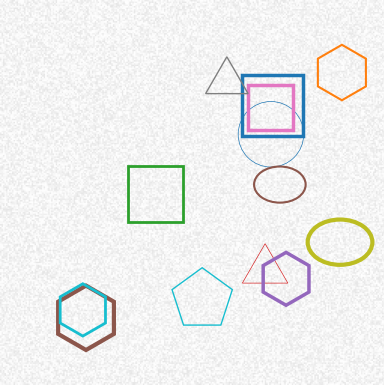[{"shape": "circle", "thickness": 0.5, "radius": 0.43, "center": [0.704, 0.651]}, {"shape": "square", "thickness": 2.5, "radius": 0.4, "center": [0.708, 0.726]}, {"shape": "hexagon", "thickness": 1.5, "radius": 0.36, "center": [0.888, 0.812]}, {"shape": "square", "thickness": 2, "radius": 0.36, "center": [0.404, 0.495]}, {"shape": "triangle", "thickness": 0.5, "radius": 0.34, "center": [0.689, 0.299]}, {"shape": "hexagon", "thickness": 2.5, "radius": 0.34, "center": [0.743, 0.276]}, {"shape": "hexagon", "thickness": 3, "radius": 0.42, "center": [0.223, 0.175]}, {"shape": "oval", "thickness": 1.5, "radius": 0.33, "center": [0.727, 0.521]}, {"shape": "square", "thickness": 2.5, "radius": 0.29, "center": [0.702, 0.72]}, {"shape": "triangle", "thickness": 1, "radius": 0.32, "center": [0.589, 0.789]}, {"shape": "oval", "thickness": 3, "radius": 0.42, "center": [0.883, 0.371]}, {"shape": "hexagon", "thickness": 2, "radius": 0.34, "center": [0.215, 0.195]}, {"shape": "pentagon", "thickness": 1, "radius": 0.41, "center": [0.525, 0.222]}]